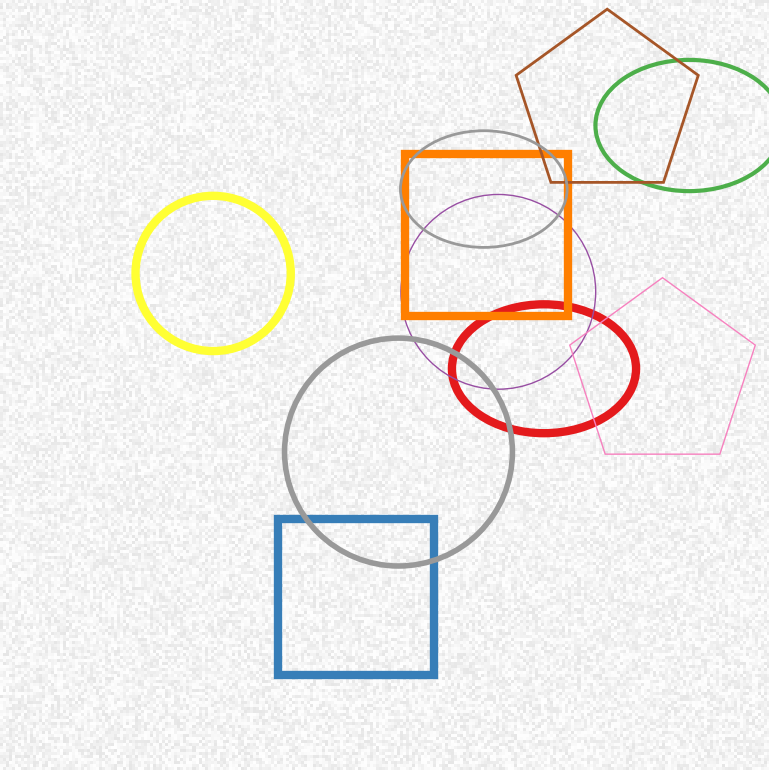[{"shape": "oval", "thickness": 3, "radius": 0.6, "center": [0.706, 0.521]}, {"shape": "square", "thickness": 3, "radius": 0.5, "center": [0.462, 0.225]}, {"shape": "oval", "thickness": 1.5, "radius": 0.61, "center": [0.895, 0.837]}, {"shape": "circle", "thickness": 0.5, "radius": 0.63, "center": [0.647, 0.621]}, {"shape": "square", "thickness": 3, "radius": 0.53, "center": [0.632, 0.695]}, {"shape": "circle", "thickness": 3, "radius": 0.5, "center": [0.277, 0.645]}, {"shape": "pentagon", "thickness": 1, "radius": 0.62, "center": [0.789, 0.864]}, {"shape": "pentagon", "thickness": 0.5, "radius": 0.63, "center": [0.86, 0.513]}, {"shape": "oval", "thickness": 1, "radius": 0.54, "center": [0.628, 0.754]}, {"shape": "circle", "thickness": 2, "radius": 0.74, "center": [0.518, 0.413]}]